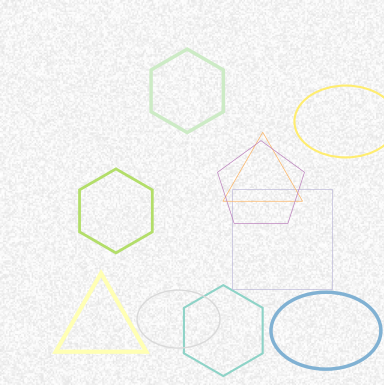[{"shape": "hexagon", "thickness": 1.5, "radius": 0.59, "center": [0.58, 0.141]}, {"shape": "triangle", "thickness": 3, "radius": 0.68, "center": [0.262, 0.154]}, {"shape": "square", "thickness": 0.5, "radius": 0.65, "center": [0.732, 0.379]}, {"shape": "oval", "thickness": 2.5, "radius": 0.71, "center": [0.847, 0.141]}, {"shape": "triangle", "thickness": 0.5, "radius": 0.6, "center": [0.682, 0.537]}, {"shape": "hexagon", "thickness": 2, "radius": 0.55, "center": [0.301, 0.452]}, {"shape": "oval", "thickness": 1, "radius": 0.54, "center": [0.464, 0.171]}, {"shape": "pentagon", "thickness": 0.5, "radius": 0.59, "center": [0.678, 0.516]}, {"shape": "hexagon", "thickness": 2.5, "radius": 0.54, "center": [0.486, 0.764]}, {"shape": "oval", "thickness": 1.5, "radius": 0.67, "center": [0.898, 0.684]}]